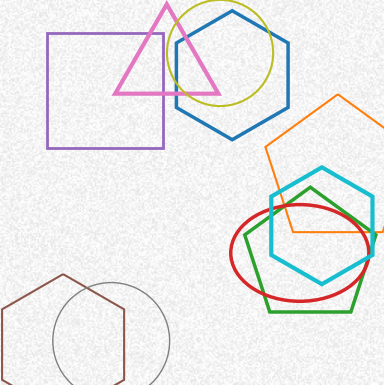[{"shape": "hexagon", "thickness": 2.5, "radius": 0.84, "center": [0.603, 0.805]}, {"shape": "pentagon", "thickness": 1.5, "radius": 0.99, "center": [0.878, 0.557]}, {"shape": "pentagon", "thickness": 2.5, "radius": 0.9, "center": [0.806, 0.335]}, {"shape": "oval", "thickness": 2.5, "radius": 0.9, "center": [0.779, 0.343]}, {"shape": "square", "thickness": 2, "radius": 0.75, "center": [0.272, 0.765]}, {"shape": "hexagon", "thickness": 1.5, "radius": 0.92, "center": [0.164, 0.105]}, {"shape": "triangle", "thickness": 3, "radius": 0.77, "center": [0.433, 0.834]}, {"shape": "circle", "thickness": 1, "radius": 0.76, "center": [0.289, 0.114]}, {"shape": "circle", "thickness": 1.5, "radius": 0.69, "center": [0.572, 0.862]}, {"shape": "hexagon", "thickness": 3, "radius": 0.76, "center": [0.836, 0.414]}]